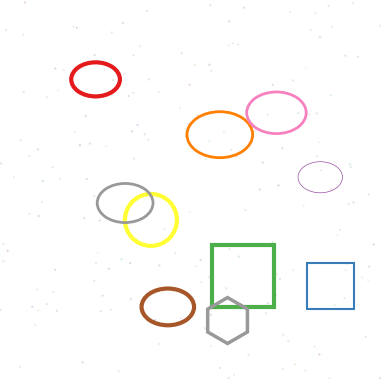[{"shape": "oval", "thickness": 3, "radius": 0.32, "center": [0.248, 0.794]}, {"shape": "square", "thickness": 1.5, "radius": 0.3, "center": [0.858, 0.257]}, {"shape": "square", "thickness": 3, "radius": 0.4, "center": [0.63, 0.282]}, {"shape": "oval", "thickness": 0.5, "radius": 0.29, "center": [0.832, 0.54]}, {"shape": "oval", "thickness": 2, "radius": 0.43, "center": [0.571, 0.65]}, {"shape": "circle", "thickness": 3, "radius": 0.34, "center": [0.392, 0.429]}, {"shape": "oval", "thickness": 3, "radius": 0.34, "center": [0.436, 0.203]}, {"shape": "oval", "thickness": 2, "radius": 0.39, "center": [0.718, 0.707]}, {"shape": "oval", "thickness": 2, "radius": 0.36, "center": [0.325, 0.473]}, {"shape": "hexagon", "thickness": 2.5, "radius": 0.3, "center": [0.591, 0.167]}]